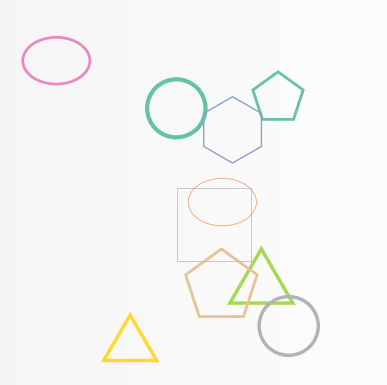[{"shape": "pentagon", "thickness": 2, "radius": 0.34, "center": [0.717, 0.745]}, {"shape": "circle", "thickness": 3, "radius": 0.38, "center": [0.455, 0.719]}, {"shape": "oval", "thickness": 0.5, "radius": 0.44, "center": [0.574, 0.475]}, {"shape": "hexagon", "thickness": 1, "radius": 0.43, "center": [0.6, 0.663]}, {"shape": "oval", "thickness": 2, "radius": 0.43, "center": [0.145, 0.842]}, {"shape": "triangle", "thickness": 2.5, "radius": 0.47, "center": [0.674, 0.26]}, {"shape": "triangle", "thickness": 2.5, "radius": 0.39, "center": [0.336, 0.103]}, {"shape": "pentagon", "thickness": 2, "radius": 0.49, "center": [0.571, 0.256]}, {"shape": "square", "thickness": 0.5, "radius": 0.47, "center": [0.552, 0.418]}, {"shape": "circle", "thickness": 2.5, "radius": 0.38, "center": [0.745, 0.153]}]